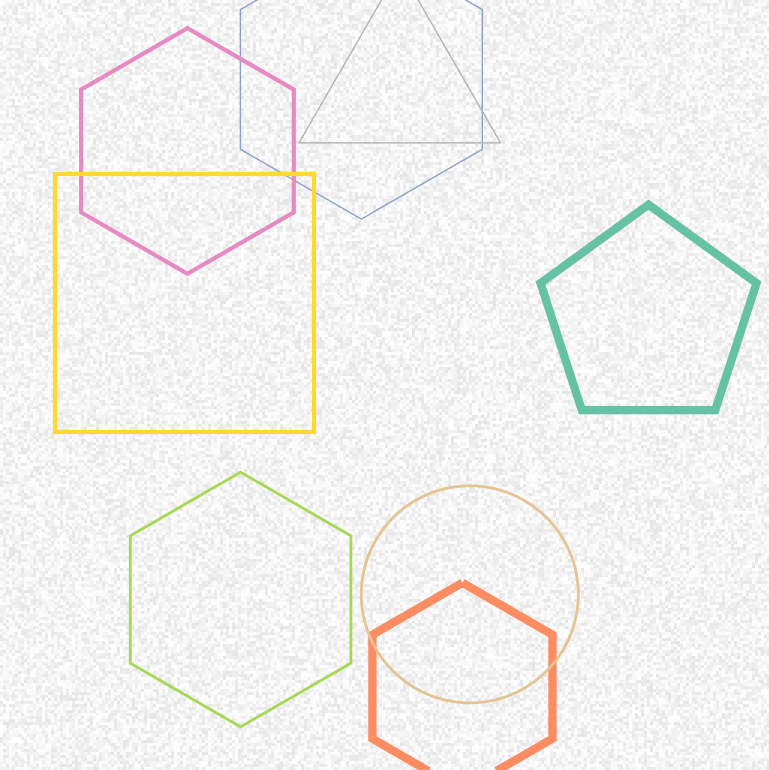[{"shape": "pentagon", "thickness": 3, "radius": 0.74, "center": [0.842, 0.587]}, {"shape": "hexagon", "thickness": 3, "radius": 0.68, "center": [0.601, 0.108]}, {"shape": "hexagon", "thickness": 0.5, "radius": 0.91, "center": [0.469, 0.897]}, {"shape": "hexagon", "thickness": 1.5, "radius": 0.8, "center": [0.243, 0.804]}, {"shape": "hexagon", "thickness": 1, "radius": 0.83, "center": [0.312, 0.221]}, {"shape": "square", "thickness": 1.5, "radius": 0.84, "center": [0.24, 0.607]}, {"shape": "circle", "thickness": 1, "radius": 0.7, "center": [0.61, 0.228]}, {"shape": "triangle", "thickness": 0.5, "radius": 0.76, "center": [0.519, 0.89]}]